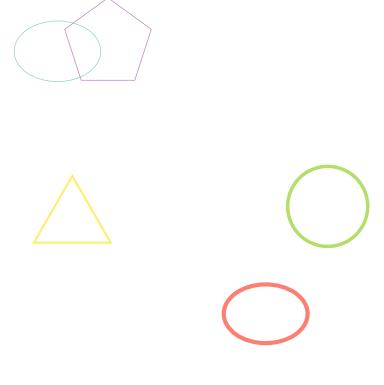[{"shape": "oval", "thickness": 0.5, "radius": 0.56, "center": [0.149, 0.867]}, {"shape": "oval", "thickness": 3, "radius": 0.54, "center": [0.69, 0.185]}, {"shape": "circle", "thickness": 2.5, "radius": 0.52, "center": [0.851, 0.464]}, {"shape": "pentagon", "thickness": 0.5, "radius": 0.59, "center": [0.28, 0.887]}, {"shape": "triangle", "thickness": 1.5, "radius": 0.58, "center": [0.188, 0.428]}]